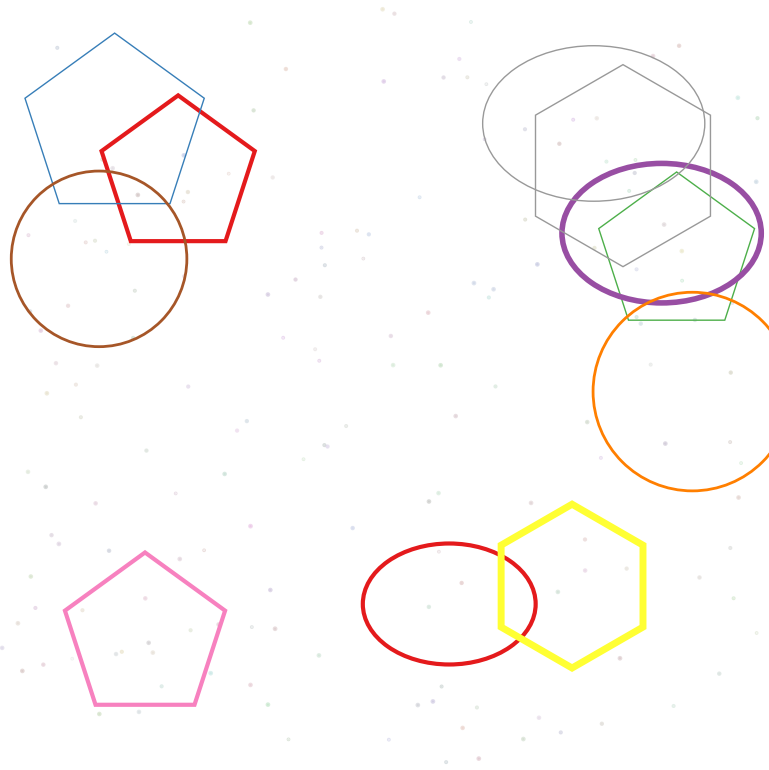[{"shape": "pentagon", "thickness": 1.5, "radius": 0.52, "center": [0.231, 0.771]}, {"shape": "oval", "thickness": 1.5, "radius": 0.56, "center": [0.583, 0.216]}, {"shape": "pentagon", "thickness": 0.5, "radius": 0.61, "center": [0.149, 0.835]}, {"shape": "pentagon", "thickness": 0.5, "radius": 0.53, "center": [0.879, 0.67]}, {"shape": "oval", "thickness": 2, "radius": 0.65, "center": [0.859, 0.697]}, {"shape": "circle", "thickness": 1, "radius": 0.64, "center": [0.899, 0.491]}, {"shape": "hexagon", "thickness": 2.5, "radius": 0.53, "center": [0.743, 0.239]}, {"shape": "circle", "thickness": 1, "radius": 0.57, "center": [0.129, 0.664]}, {"shape": "pentagon", "thickness": 1.5, "radius": 0.55, "center": [0.188, 0.173]}, {"shape": "hexagon", "thickness": 0.5, "radius": 0.66, "center": [0.809, 0.785]}, {"shape": "oval", "thickness": 0.5, "radius": 0.72, "center": [0.771, 0.84]}]